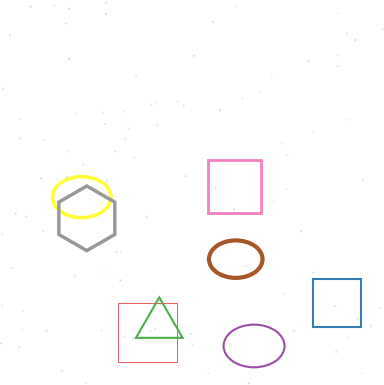[{"shape": "square", "thickness": 0.5, "radius": 0.39, "center": [0.384, 0.137]}, {"shape": "square", "thickness": 1.5, "radius": 0.31, "center": [0.874, 0.212]}, {"shape": "triangle", "thickness": 1.5, "radius": 0.35, "center": [0.414, 0.157]}, {"shape": "oval", "thickness": 1.5, "radius": 0.4, "center": [0.66, 0.101]}, {"shape": "oval", "thickness": 2.5, "radius": 0.38, "center": [0.212, 0.488]}, {"shape": "oval", "thickness": 3, "radius": 0.35, "center": [0.612, 0.327]}, {"shape": "square", "thickness": 2, "radius": 0.35, "center": [0.61, 0.516]}, {"shape": "hexagon", "thickness": 2.5, "radius": 0.42, "center": [0.226, 0.433]}]